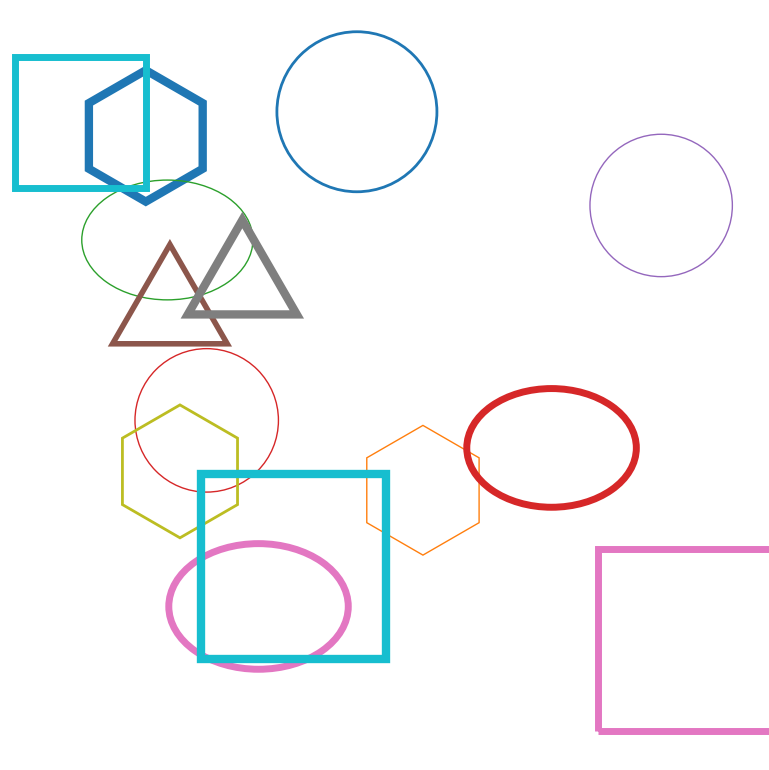[{"shape": "hexagon", "thickness": 3, "radius": 0.43, "center": [0.189, 0.823]}, {"shape": "circle", "thickness": 1, "radius": 0.52, "center": [0.464, 0.855]}, {"shape": "hexagon", "thickness": 0.5, "radius": 0.42, "center": [0.549, 0.363]}, {"shape": "oval", "thickness": 0.5, "radius": 0.56, "center": [0.217, 0.688]}, {"shape": "circle", "thickness": 0.5, "radius": 0.47, "center": [0.268, 0.454]}, {"shape": "oval", "thickness": 2.5, "radius": 0.55, "center": [0.716, 0.418]}, {"shape": "circle", "thickness": 0.5, "radius": 0.46, "center": [0.859, 0.733]}, {"shape": "triangle", "thickness": 2, "radius": 0.43, "center": [0.221, 0.596]}, {"shape": "square", "thickness": 2.5, "radius": 0.59, "center": [0.894, 0.169]}, {"shape": "oval", "thickness": 2.5, "radius": 0.58, "center": [0.336, 0.212]}, {"shape": "triangle", "thickness": 3, "radius": 0.41, "center": [0.315, 0.633]}, {"shape": "hexagon", "thickness": 1, "radius": 0.43, "center": [0.234, 0.388]}, {"shape": "square", "thickness": 3, "radius": 0.6, "center": [0.381, 0.264]}, {"shape": "square", "thickness": 2.5, "radius": 0.43, "center": [0.105, 0.84]}]